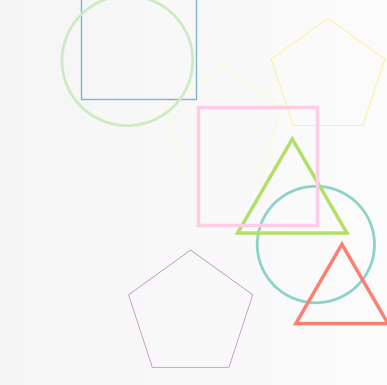[{"shape": "circle", "thickness": 2, "radius": 0.76, "center": [0.815, 0.365]}, {"shape": "pentagon", "thickness": 0.5, "radius": 0.79, "center": [0.577, 0.672]}, {"shape": "triangle", "thickness": 2.5, "radius": 0.69, "center": [0.882, 0.228]}, {"shape": "square", "thickness": 1, "radius": 0.74, "center": [0.357, 0.89]}, {"shape": "triangle", "thickness": 2.5, "radius": 0.81, "center": [0.754, 0.476]}, {"shape": "square", "thickness": 2.5, "radius": 0.77, "center": [0.665, 0.569]}, {"shape": "pentagon", "thickness": 0.5, "radius": 0.84, "center": [0.492, 0.182]}, {"shape": "circle", "thickness": 2, "radius": 0.84, "center": [0.329, 0.843]}, {"shape": "pentagon", "thickness": 0.5, "radius": 0.77, "center": [0.846, 0.799]}]